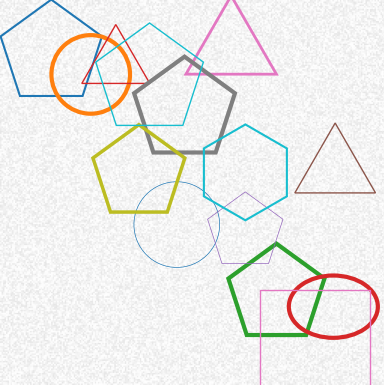[{"shape": "pentagon", "thickness": 1.5, "radius": 0.69, "center": [0.133, 0.863]}, {"shape": "circle", "thickness": 0.5, "radius": 0.56, "center": [0.459, 0.417]}, {"shape": "circle", "thickness": 3, "radius": 0.51, "center": [0.236, 0.807]}, {"shape": "pentagon", "thickness": 3, "radius": 0.66, "center": [0.718, 0.236]}, {"shape": "oval", "thickness": 3, "radius": 0.58, "center": [0.866, 0.203]}, {"shape": "triangle", "thickness": 1, "radius": 0.51, "center": [0.301, 0.834]}, {"shape": "pentagon", "thickness": 0.5, "radius": 0.51, "center": [0.637, 0.399]}, {"shape": "triangle", "thickness": 1, "radius": 0.61, "center": [0.871, 0.559]}, {"shape": "triangle", "thickness": 2, "radius": 0.68, "center": [0.6, 0.875]}, {"shape": "square", "thickness": 1, "radius": 0.71, "center": [0.819, 0.103]}, {"shape": "pentagon", "thickness": 3, "radius": 0.69, "center": [0.479, 0.715]}, {"shape": "pentagon", "thickness": 2.5, "radius": 0.63, "center": [0.361, 0.551]}, {"shape": "pentagon", "thickness": 1, "radius": 0.73, "center": [0.388, 0.793]}, {"shape": "hexagon", "thickness": 1.5, "radius": 0.62, "center": [0.637, 0.552]}]